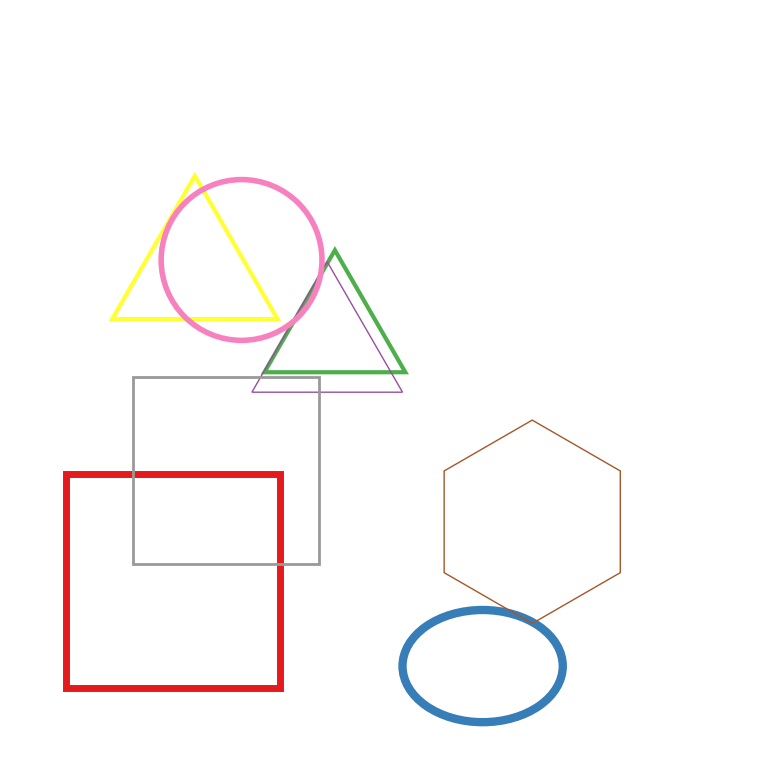[{"shape": "square", "thickness": 2.5, "radius": 0.69, "center": [0.225, 0.246]}, {"shape": "oval", "thickness": 3, "radius": 0.52, "center": [0.627, 0.135]}, {"shape": "triangle", "thickness": 1.5, "radius": 0.53, "center": [0.435, 0.569]}, {"shape": "triangle", "thickness": 0.5, "radius": 0.56, "center": [0.425, 0.547]}, {"shape": "triangle", "thickness": 1.5, "radius": 0.62, "center": [0.253, 0.648]}, {"shape": "hexagon", "thickness": 0.5, "radius": 0.66, "center": [0.691, 0.322]}, {"shape": "circle", "thickness": 2, "radius": 0.52, "center": [0.314, 0.662]}, {"shape": "square", "thickness": 1, "radius": 0.61, "center": [0.294, 0.389]}]